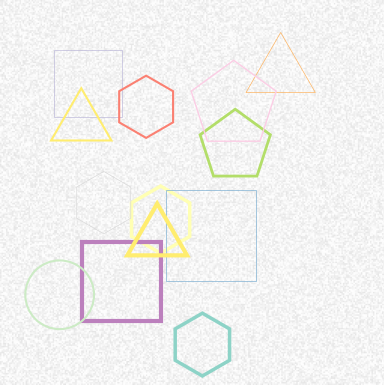[{"shape": "hexagon", "thickness": 2.5, "radius": 0.41, "center": [0.526, 0.105]}, {"shape": "hexagon", "thickness": 2.5, "radius": 0.44, "center": [0.417, 0.43]}, {"shape": "square", "thickness": 0.5, "radius": 0.44, "center": [0.228, 0.784]}, {"shape": "hexagon", "thickness": 1.5, "radius": 0.4, "center": [0.38, 0.723]}, {"shape": "square", "thickness": 0.5, "radius": 0.59, "center": [0.548, 0.388]}, {"shape": "triangle", "thickness": 0.5, "radius": 0.52, "center": [0.729, 0.812]}, {"shape": "pentagon", "thickness": 2, "radius": 0.48, "center": [0.611, 0.62]}, {"shape": "pentagon", "thickness": 1, "radius": 0.58, "center": [0.607, 0.727]}, {"shape": "hexagon", "thickness": 0.5, "radius": 0.41, "center": [0.269, 0.474]}, {"shape": "square", "thickness": 3, "radius": 0.52, "center": [0.315, 0.269]}, {"shape": "circle", "thickness": 1.5, "radius": 0.45, "center": [0.155, 0.234]}, {"shape": "triangle", "thickness": 1.5, "radius": 0.45, "center": [0.211, 0.68]}, {"shape": "triangle", "thickness": 3, "radius": 0.45, "center": [0.408, 0.382]}]